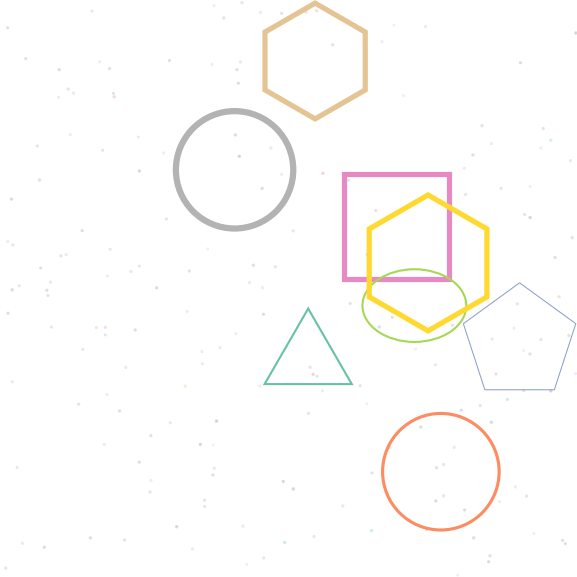[{"shape": "triangle", "thickness": 1, "radius": 0.44, "center": [0.534, 0.378]}, {"shape": "circle", "thickness": 1.5, "radius": 0.5, "center": [0.763, 0.182]}, {"shape": "pentagon", "thickness": 0.5, "radius": 0.51, "center": [0.9, 0.407]}, {"shape": "square", "thickness": 2.5, "radius": 0.46, "center": [0.686, 0.607]}, {"shape": "oval", "thickness": 1, "radius": 0.45, "center": [0.718, 0.47]}, {"shape": "hexagon", "thickness": 2.5, "radius": 0.59, "center": [0.741, 0.544]}, {"shape": "hexagon", "thickness": 2.5, "radius": 0.5, "center": [0.546, 0.893]}, {"shape": "circle", "thickness": 3, "radius": 0.51, "center": [0.406, 0.705]}]